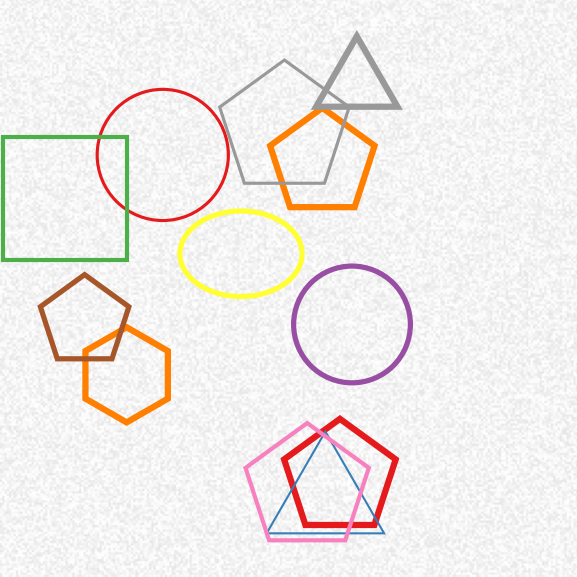[{"shape": "circle", "thickness": 1.5, "radius": 0.57, "center": [0.282, 0.731]}, {"shape": "pentagon", "thickness": 3, "radius": 0.51, "center": [0.589, 0.172]}, {"shape": "triangle", "thickness": 1, "radius": 0.59, "center": [0.563, 0.134]}, {"shape": "square", "thickness": 2, "radius": 0.54, "center": [0.112, 0.655]}, {"shape": "circle", "thickness": 2.5, "radius": 0.51, "center": [0.61, 0.437]}, {"shape": "hexagon", "thickness": 3, "radius": 0.41, "center": [0.219, 0.35]}, {"shape": "pentagon", "thickness": 3, "radius": 0.48, "center": [0.558, 0.717]}, {"shape": "oval", "thickness": 2.5, "radius": 0.53, "center": [0.417, 0.56]}, {"shape": "pentagon", "thickness": 2.5, "radius": 0.4, "center": [0.147, 0.443]}, {"shape": "pentagon", "thickness": 2, "radius": 0.56, "center": [0.532, 0.154]}, {"shape": "pentagon", "thickness": 1.5, "radius": 0.59, "center": [0.493, 0.777]}, {"shape": "triangle", "thickness": 3, "radius": 0.41, "center": [0.618, 0.855]}]